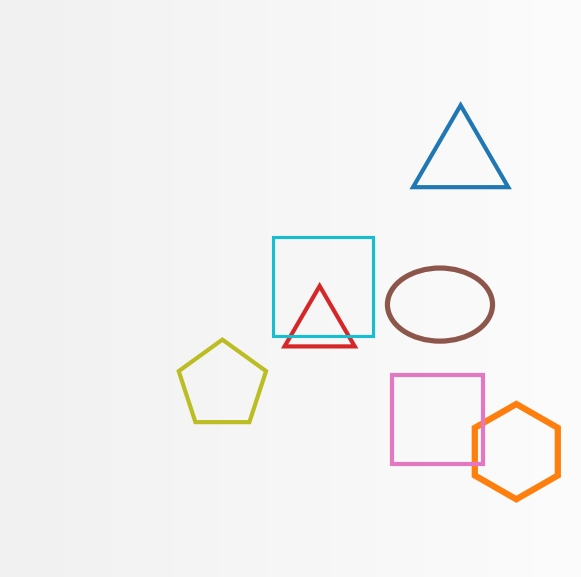[{"shape": "triangle", "thickness": 2, "radius": 0.47, "center": [0.792, 0.722]}, {"shape": "hexagon", "thickness": 3, "radius": 0.41, "center": [0.888, 0.217]}, {"shape": "triangle", "thickness": 2, "radius": 0.35, "center": [0.55, 0.434]}, {"shape": "oval", "thickness": 2.5, "radius": 0.45, "center": [0.757, 0.472]}, {"shape": "square", "thickness": 2, "radius": 0.39, "center": [0.752, 0.273]}, {"shape": "pentagon", "thickness": 2, "radius": 0.39, "center": [0.383, 0.332]}, {"shape": "square", "thickness": 1.5, "radius": 0.43, "center": [0.556, 0.503]}]